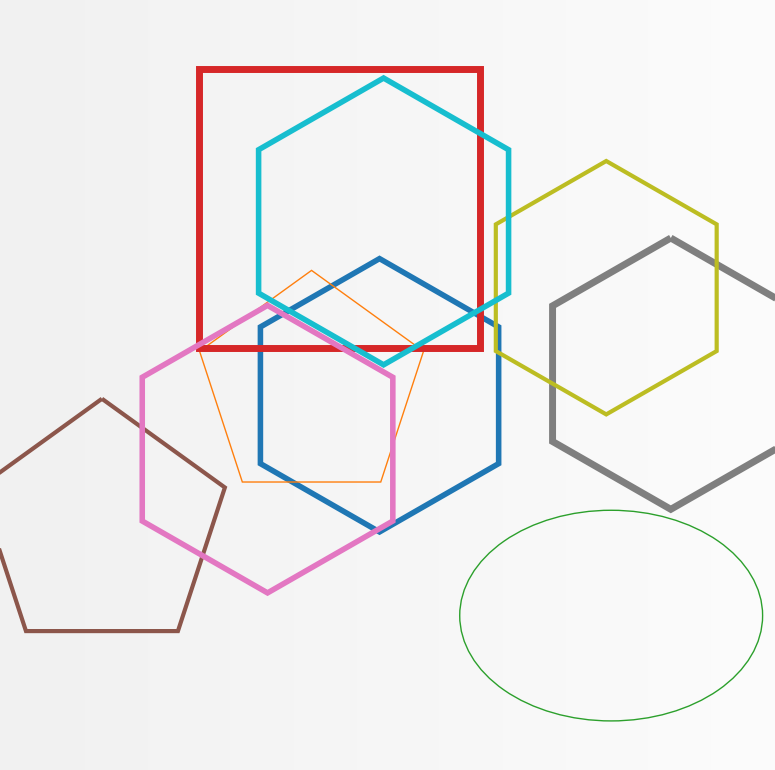[{"shape": "hexagon", "thickness": 2, "radius": 0.89, "center": [0.49, 0.487]}, {"shape": "pentagon", "thickness": 0.5, "radius": 0.76, "center": [0.402, 0.497]}, {"shape": "oval", "thickness": 0.5, "radius": 0.98, "center": [0.789, 0.201]}, {"shape": "square", "thickness": 2.5, "radius": 0.91, "center": [0.438, 0.729]}, {"shape": "pentagon", "thickness": 1.5, "radius": 0.83, "center": [0.132, 0.315]}, {"shape": "hexagon", "thickness": 2, "radius": 0.93, "center": [0.345, 0.417]}, {"shape": "hexagon", "thickness": 2.5, "radius": 0.88, "center": [0.866, 0.515]}, {"shape": "hexagon", "thickness": 1.5, "radius": 0.82, "center": [0.782, 0.626]}, {"shape": "hexagon", "thickness": 2, "radius": 0.93, "center": [0.495, 0.712]}]